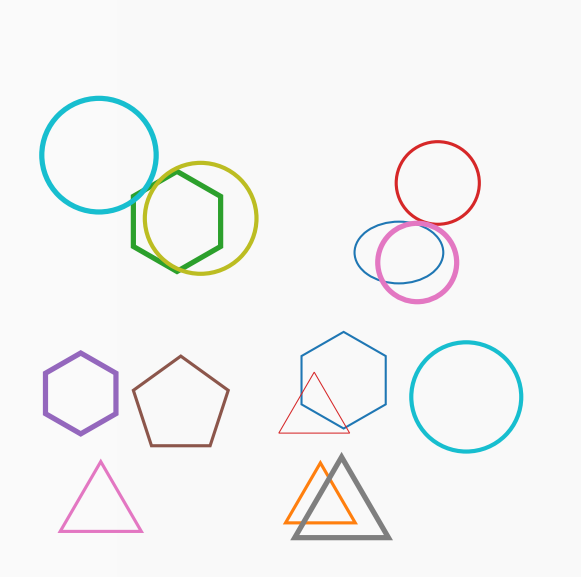[{"shape": "oval", "thickness": 1, "radius": 0.38, "center": [0.686, 0.562]}, {"shape": "hexagon", "thickness": 1, "radius": 0.42, "center": [0.591, 0.341]}, {"shape": "triangle", "thickness": 1.5, "radius": 0.35, "center": [0.551, 0.128]}, {"shape": "hexagon", "thickness": 2.5, "radius": 0.43, "center": [0.305, 0.616]}, {"shape": "triangle", "thickness": 0.5, "radius": 0.35, "center": [0.541, 0.284]}, {"shape": "circle", "thickness": 1.5, "radius": 0.36, "center": [0.753, 0.682]}, {"shape": "hexagon", "thickness": 2.5, "radius": 0.35, "center": [0.139, 0.318]}, {"shape": "pentagon", "thickness": 1.5, "radius": 0.43, "center": [0.311, 0.297]}, {"shape": "triangle", "thickness": 1.5, "radius": 0.4, "center": [0.173, 0.119]}, {"shape": "circle", "thickness": 2.5, "radius": 0.34, "center": [0.718, 0.545]}, {"shape": "triangle", "thickness": 2.5, "radius": 0.47, "center": [0.588, 0.115]}, {"shape": "circle", "thickness": 2, "radius": 0.48, "center": [0.345, 0.621]}, {"shape": "circle", "thickness": 2, "radius": 0.47, "center": [0.802, 0.312]}, {"shape": "circle", "thickness": 2.5, "radius": 0.49, "center": [0.17, 0.73]}]